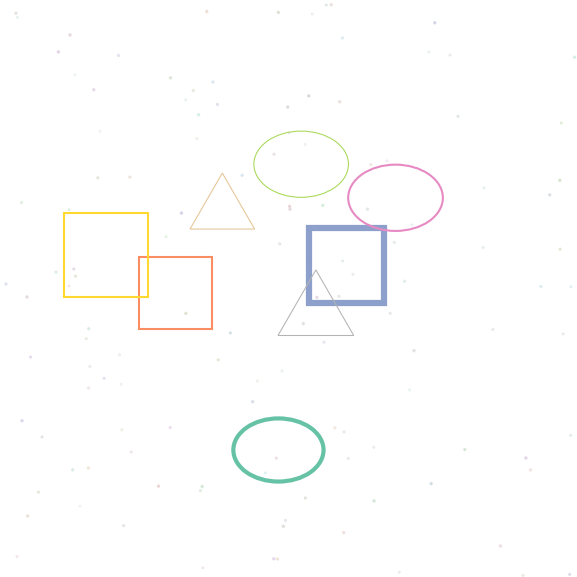[{"shape": "oval", "thickness": 2, "radius": 0.39, "center": [0.482, 0.22]}, {"shape": "square", "thickness": 1, "radius": 0.31, "center": [0.304, 0.492]}, {"shape": "square", "thickness": 3, "radius": 0.32, "center": [0.601, 0.539]}, {"shape": "oval", "thickness": 1, "radius": 0.41, "center": [0.685, 0.657]}, {"shape": "oval", "thickness": 0.5, "radius": 0.41, "center": [0.522, 0.715]}, {"shape": "square", "thickness": 1, "radius": 0.36, "center": [0.184, 0.558]}, {"shape": "triangle", "thickness": 0.5, "radius": 0.32, "center": [0.385, 0.635]}, {"shape": "triangle", "thickness": 0.5, "radius": 0.38, "center": [0.547, 0.456]}]